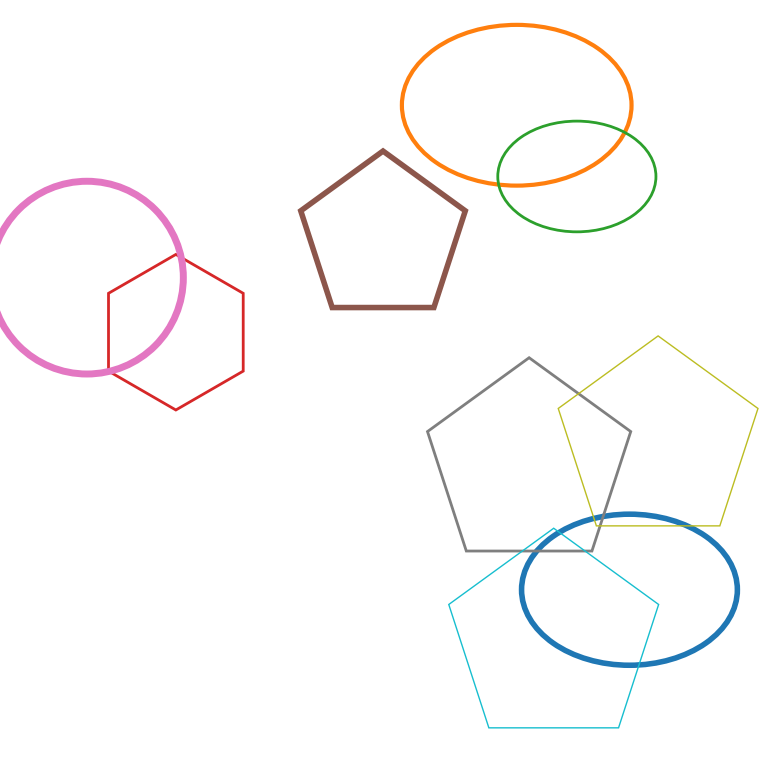[{"shape": "oval", "thickness": 2, "radius": 0.7, "center": [0.817, 0.234]}, {"shape": "oval", "thickness": 1.5, "radius": 0.75, "center": [0.671, 0.863]}, {"shape": "oval", "thickness": 1, "radius": 0.51, "center": [0.749, 0.771]}, {"shape": "hexagon", "thickness": 1, "radius": 0.51, "center": [0.228, 0.569]}, {"shape": "pentagon", "thickness": 2, "radius": 0.56, "center": [0.497, 0.691]}, {"shape": "circle", "thickness": 2.5, "radius": 0.63, "center": [0.113, 0.639]}, {"shape": "pentagon", "thickness": 1, "radius": 0.69, "center": [0.687, 0.397]}, {"shape": "pentagon", "thickness": 0.5, "radius": 0.68, "center": [0.855, 0.427]}, {"shape": "pentagon", "thickness": 0.5, "radius": 0.72, "center": [0.719, 0.171]}]